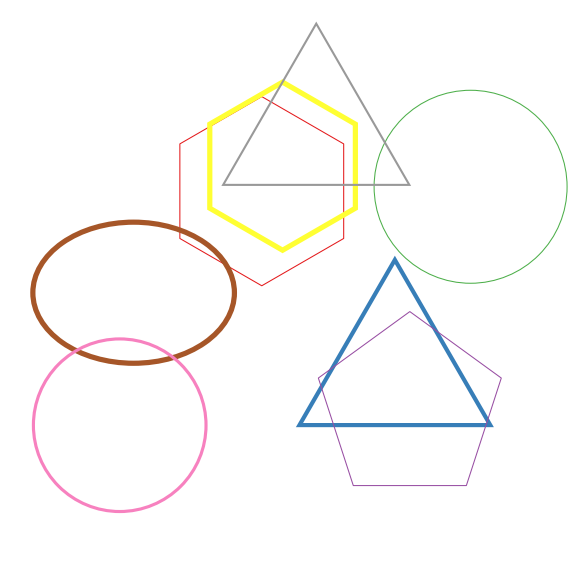[{"shape": "hexagon", "thickness": 0.5, "radius": 0.82, "center": [0.453, 0.668]}, {"shape": "triangle", "thickness": 2, "radius": 0.95, "center": [0.684, 0.358]}, {"shape": "circle", "thickness": 0.5, "radius": 0.84, "center": [0.815, 0.676]}, {"shape": "pentagon", "thickness": 0.5, "radius": 0.83, "center": [0.71, 0.293]}, {"shape": "hexagon", "thickness": 2.5, "radius": 0.73, "center": [0.489, 0.711]}, {"shape": "oval", "thickness": 2.5, "radius": 0.87, "center": [0.231, 0.492]}, {"shape": "circle", "thickness": 1.5, "radius": 0.75, "center": [0.207, 0.263]}, {"shape": "triangle", "thickness": 1, "radius": 0.93, "center": [0.548, 0.772]}]